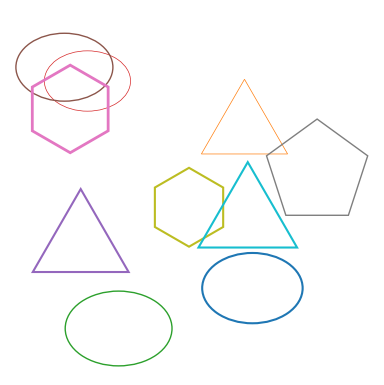[{"shape": "oval", "thickness": 1.5, "radius": 0.65, "center": [0.656, 0.252]}, {"shape": "triangle", "thickness": 0.5, "radius": 0.65, "center": [0.635, 0.665]}, {"shape": "oval", "thickness": 1, "radius": 0.69, "center": [0.308, 0.147]}, {"shape": "oval", "thickness": 0.5, "radius": 0.56, "center": [0.227, 0.79]}, {"shape": "triangle", "thickness": 1.5, "radius": 0.72, "center": [0.21, 0.365]}, {"shape": "oval", "thickness": 1, "radius": 0.63, "center": [0.167, 0.825]}, {"shape": "hexagon", "thickness": 2, "radius": 0.57, "center": [0.182, 0.717]}, {"shape": "pentagon", "thickness": 1, "radius": 0.69, "center": [0.824, 0.553]}, {"shape": "hexagon", "thickness": 1.5, "radius": 0.51, "center": [0.491, 0.462]}, {"shape": "triangle", "thickness": 1.5, "radius": 0.74, "center": [0.644, 0.431]}]